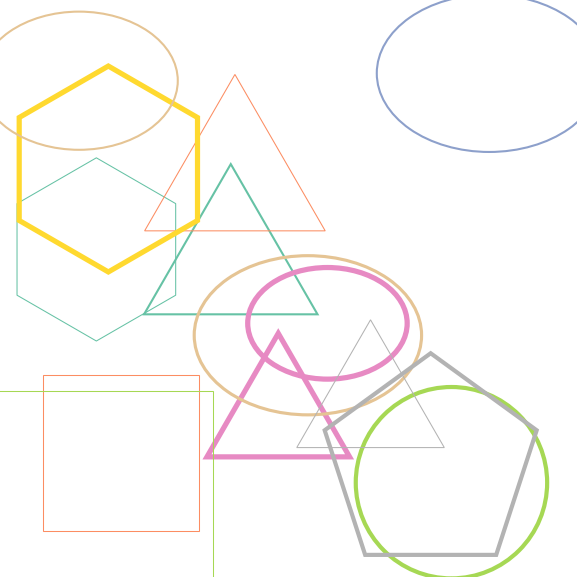[{"shape": "hexagon", "thickness": 0.5, "radius": 0.79, "center": [0.167, 0.567]}, {"shape": "triangle", "thickness": 1, "radius": 0.87, "center": [0.4, 0.542]}, {"shape": "square", "thickness": 0.5, "radius": 0.68, "center": [0.209, 0.215]}, {"shape": "triangle", "thickness": 0.5, "radius": 0.9, "center": [0.407, 0.69]}, {"shape": "oval", "thickness": 1, "radius": 0.97, "center": [0.847, 0.872]}, {"shape": "oval", "thickness": 2.5, "radius": 0.69, "center": [0.567, 0.439]}, {"shape": "triangle", "thickness": 2.5, "radius": 0.71, "center": [0.482, 0.279]}, {"shape": "square", "thickness": 0.5, "radius": 0.93, "center": [0.182, 0.136]}, {"shape": "circle", "thickness": 2, "radius": 0.83, "center": [0.782, 0.163]}, {"shape": "hexagon", "thickness": 2.5, "radius": 0.89, "center": [0.188, 0.706]}, {"shape": "oval", "thickness": 1.5, "radius": 0.98, "center": [0.533, 0.419]}, {"shape": "oval", "thickness": 1, "radius": 0.85, "center": [0.137, 0.859]}, {"shape": "triangle", "thickness": 0.5, "radius": 0.74, "center": [0.642, 0.298]}, {"shape": "pentagon", "thickness": 2, "radius": 0.96, "center": [0.746, 0.194]}]